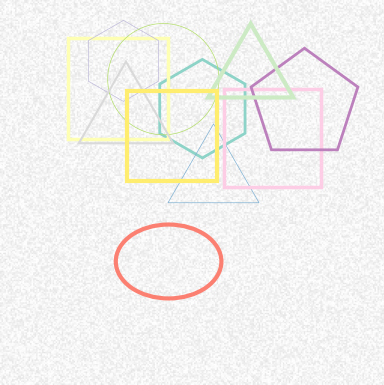[{"shape": "hexagon", "thickness": 2, "radius": 0.64, "center": [0.526, 0.718]}, {"shape": "square", "thickness": 2.5, "radius": 0.65, "center": [0.306, 0.77]}, {"shape": "hexagon", "thickness": 0.5, "radius": 0.53, "center": [0.321, 0.842]}, {"shape": "oval", "thickness": 3, "radius": 0.69, "center": [0.438, 0.321]}, {"shape": "triangle", "thickness": 0.5, "radius": 0.68, "center": [0.555, 0.542]}, {"shape": "circle", "thickness": 0.5, "radius": 0.72, "center": [0.424, 0.794]}, {"shape": "square", "thickness": 2.5, "radius": 0.63, "center": [0.709, 0.641]}, {"shape": "triangle", "thickness": 1.5, "radius": 0.71, "center": [0.327, 0.699]}, {"shape": "pentagon", "thickness": 2, "radius": 0.73, "center": [0.791, 0.729]}, {"shape": "triangle", "thickness": 3, "radius": 0.64, "center": [0.651, 0.811]}, {"shape": "square", "thickness": 3, "radius": 0.58, "center": [0.448, 0.646]}]